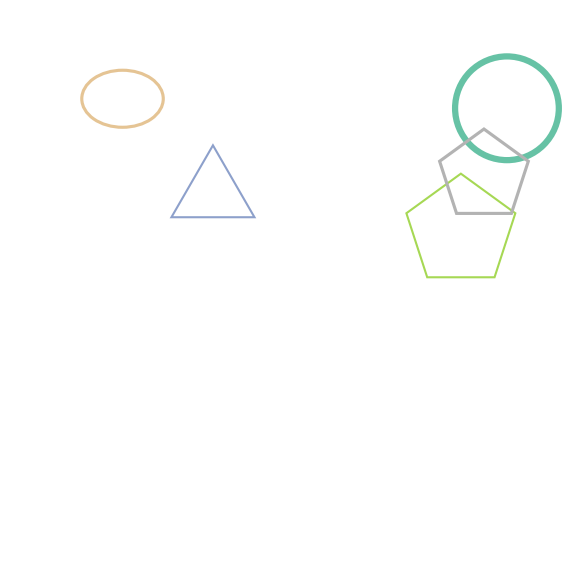[{"shape": "circle", "thickness": 3, "radius": 0.45, "center": [0.878, 0.812]}, {"shape": "triangle", "thickness": 1, "radius": 0.42, "center": [0.369, 0.664]}, {"shape": "pentagon", "thickness": 1, "radius": 0.5, "center": [0.798, 0.599]}, {"shape": "oval", "thickness": 1.5, "radius": 0.35, "center": [0.212, 0.828]}, {"shape": "pentagon", "thickness": 1.5, "radius": 0.4, "center": [0.838, 0.695]}]